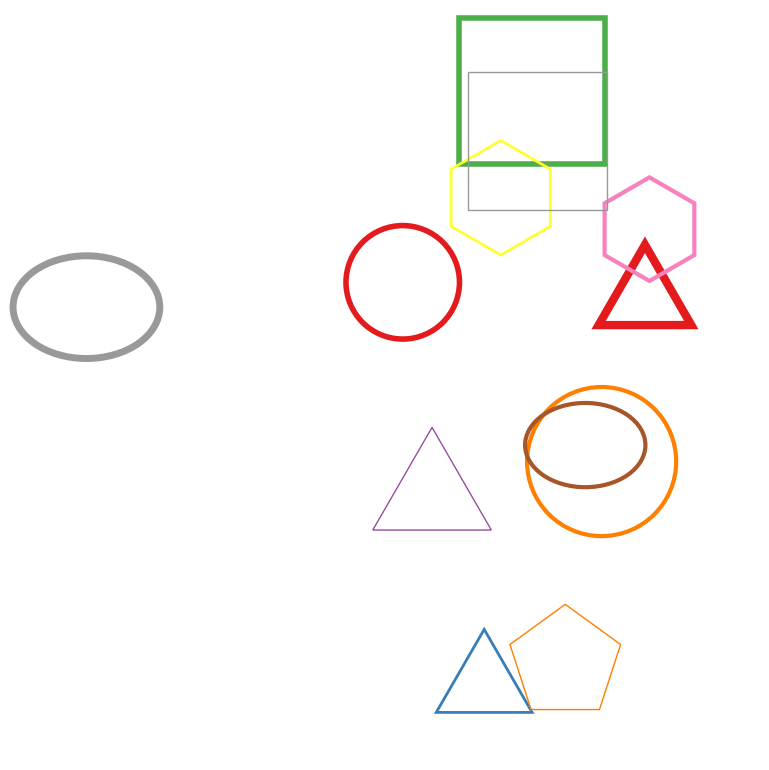[{"shape": "circle", "thickness": 2, "radius": 0.37, "center": [0.523, 0.633]}, {"shape": "triangle", "thickness": 3, "radius": 0.35, "center": [0.838, 0.613]}, {"shape": "triangle", "thickness": 1, "radius": 0.36, "center": [0.629, 0.111]}, {"shape": "square", "thickness": 2, "radius": 0.47, "center": [0.691, 0.882]}, {"shape": "triangle", "thickness": 0.5, "radius": 0.44, "center": [0.561, 0.356]}, {"shape": "circle", "thickness": 1.5, "radius": 0.48, "center": [0.781, 0.401]}, {"shape": "pentagon", "thickness": 0.5, "radius": 0.38, "center": [0.734, 0.14]}, {"shape": "hexagon", "thickness": 1, "radius": 0.37, "center": [0.65, 0.743]}, {"shape": "oval", "thickness": 1.5, "radius": 0.39, "center": [0.76, 0.422]}, {"shape": "hexagon", "thickness": 1.5, "radius": 0.34, "center": [0.843, 0.702]}, {"shape": "square", "thickness": 0.5, "radius": 0.45, "center": [0.698, 0.816]}, {"shape": "oval", "thickness": 2.5, "radius": 0.48, "center": [0.112, 0.601]}]